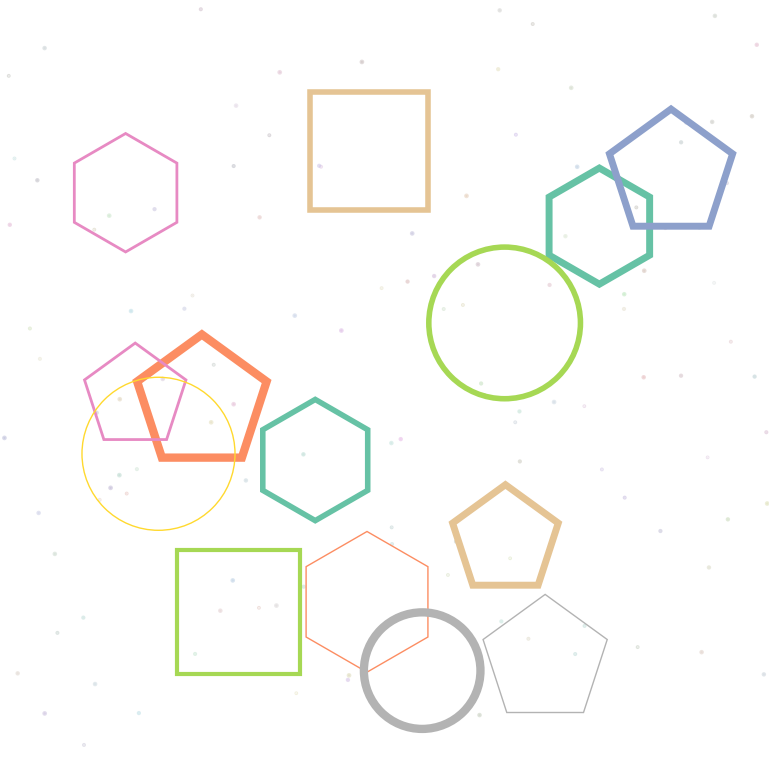[{"shape": "hexagon", "thickness": 2, "radius": 0.39, "center": [0.409, 0.403]}, {"shape": "hexagon", "thickness": 2.5, "radius": 0.38, "center": [0.778, 0.706]}, {"shape": "pentagon", "thickness": 3, "radius": 0.44, "center": [0.262, 0.477]}, {"shape": "hexagon", "thickness": 0.5, "radius": 0.46, "center": [0.477, 0.218]}, {"shape": "pentagon", "thickness": 2.5, "radius": 0.42, "center": [0.871, 0.774]}, {"shape": "hexagon", "thickness": 1, "radius": 0.38, "center": [0.163, 0.75]}, {"shape": "pentagon", "thickness": 1, "radius": 0.35, "center": [0.176, 0.485]}, {"shape": "square", "thickness": 1.5, "radius": 0.4, "center": [0.309, 0.205]}, {"shape": "circle", "thickness": 2, "radius": 0.49, "center": [0.655, 0.581]}, {"shape": "circle", "thickness": 0.5, "radius": 0.5, "center": [0.206, 0.411]}, {"shape": "pentagon", "thickness": 2.5, "radius": 0.36, "center": [0.656, 0.298]}, {"shape": "square", "thickness": 2, "radius": 0.38, "center": [0.479, 0.804]}, {"shape": "circle", "thickness": 3, "radius": 0.38, "center": [0.548, 0.129]}, {"shape": "pentagon", "thickness": 0.5, "radius": 0.42, "center": [0.708, 0.143]}]